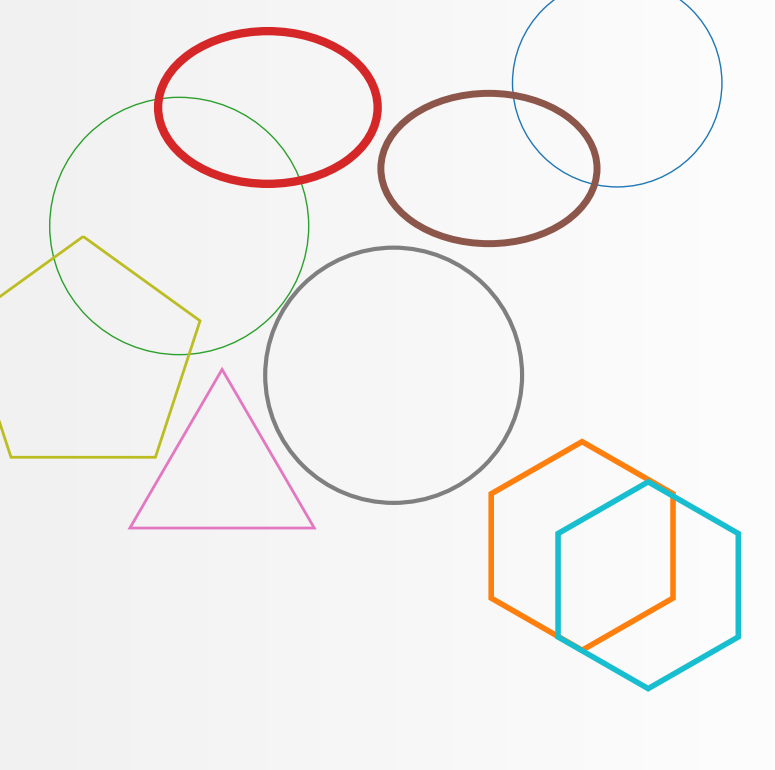[{"shape": "circle", "thickness": 0.5, "radius": 0.68, "center": [0.796, 0.892]}, {"shape": "hexagon", "thickness": 2, "radius": 0.68, "center": [0.751, 0.291]}, {"shape": "circle", "thickness": 0.5, "radius": 0.84, "center": [0.231, 0.707]}, {"shape": "oval", "thickness": 3, "radius": 0.71, "center": [0.346, 0.86]}, {"shape": "oval", "thickness": 2.5, "radius": 0.7, "center": [0.631, 0.781]}, {"shape": "triangle", "thickness": 1, "radius": 0.69, "center": [0.287, 0.383]}, {"shape": "circle", "thickness": 1.5, "radius": 0.83, "center": [0.508, 0.513]}, {"shape": "pentagon", "thickness": 1, "radius": 0.79, "center": [0.107, 0.534]}, {"shape": "hexagon", "thickness": 2, "radius": 0.67, "center": [0.836, 0.24]}]